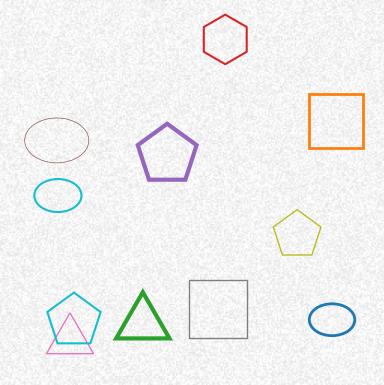[{"shape": "oval", "thickness": 2, "radius": 0.3, "center": [0.862, 0.17]}, {"shape": "square", "thickness": 2, "radius": 0.35, "center": [0.872, 0.686]}, {"shape": "triangle", "thickness": 3, "radius": 0.4, "center": [0.371, 0.161]}, {"shape": "hexagon", "thickness": 1.5, "radius": 0.32, "center": [0.585, 0.898]}, {"shape": "pentagon", "thickness": 3, "radius": 0.4, "center": [0.434, 0.598]}, {"shape": "oval", "thickness": 0.5, "radius": 0.42, "center": [0.147, 0.635]}, {"shape": "triangle", "thickness": 1, "radius": 0.35, "center": [0.182, 0.117]}, {"shape": "square", "thickness": 1, "radius": 0.38, "center": [0.566, 0.198]}, {"shape": "pentagon", "thickness": 1, "radius": 0.33, "center": [0.772, 0.39]}, {"shape": "oval", "thickness": 1.5, "radius": 0.31, "center": [0.15, 0.492]}, {"shape": "pentagon", "thickness": 1.5, "radius": 0.36, "center": [0.192, 0.167]}]